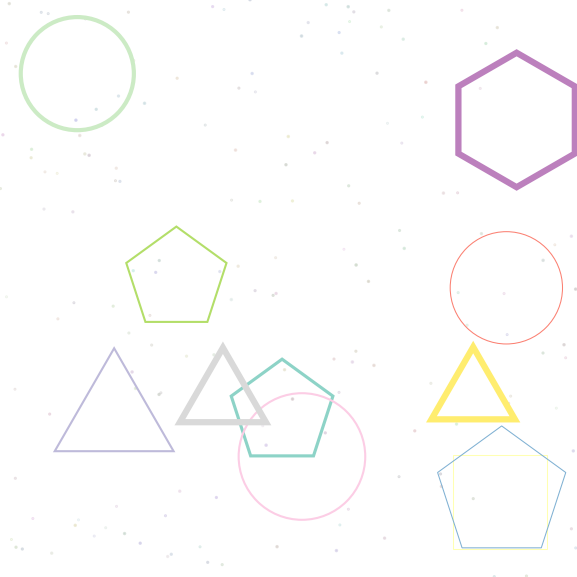[{"shape": "pentagon", "thickness": 1.5, "radius": 0.46, "center": [0.488, 0.285]}, {"shape": "square", "thickness": 0.5, "radius": 0.41, "center": [0.866, 0.13]}, {"shape": "triangle", "thickness": 1, "radius": 0.59, "center": [0.198, 0.277]}, {"shape": "circle", "thickness": 0.5, "radius": 0.49, "center": [0.877, 0.501]}, {"shape": "pentagon", "thickness": 0.5, "radius": 0.58, "center": [0.869, 0.145]}, {"shape": "pentagon", "thickness": 1, "radius": 0.46, "center": [0.305, 0.516]}, {"shape": "circle", "thickness": 1, "radius": 0.55, "center": [0.523, 0.209]}, {"shape": "triangle", "thickness": 3, "radius": 0.43, "center": [0.386, 0.311]}, {"shape": "hexagon", "thickness": 3, "radius": 0.58, "center": [0.895, 0.791]}, {"shape": "circle", "thickness": 2, "radius": 0.49, "center": [0.134, 0.872]}, {"shape": "triangle", "thickness": 3, "radius": 0.42, "center": [0.819, 0.315]}]